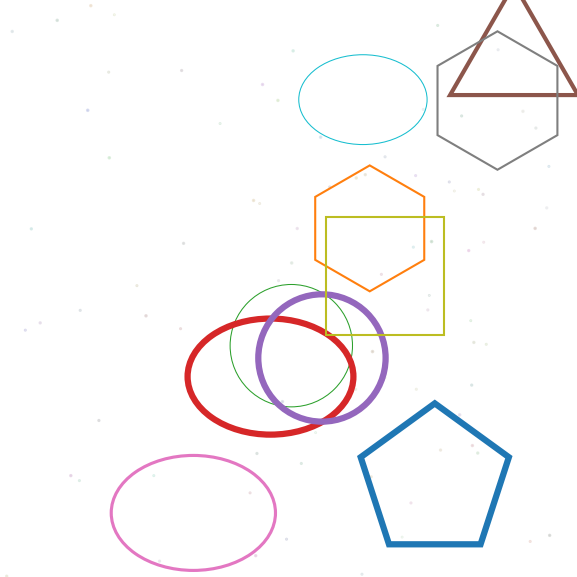[{"shape": "pentagon", "thickness": 3, "radius": 0.67, "center": [0.753, 0.166]}, {"shape": "hexagon", "thickness": 1, "radius": 0.55, "center": [0.64, 0.604]}, {"shape": "circle", "thickness": 0.5, "radius": 0.53, "center": [0.504, 0.401]}, {"shape": "oval", "thickness": 3, "radius": 0.72, "center": [0.468, 0.347]}, {"shape": "circle", "thickness": 3, "radius": 0.55, "center": [0.557, 0.379]}, {"shape": "triangle", "thickness": 2, "radius": 0.64, "center": [0.89, 0.898]}, {"shape": "oval", "thickness": 1.5, "radius": 0.71, "center": [0.335, 0.111]}, {"shape": "hexagon", "thickness": 1, "radius": 0.6, "center": [0.861, 0.825]}, {"shape": "square", "thickness": 1, "radius": 0.51, "center": [0.666, 0.521]}, {"shape": "oval", "thickness": 0.5, "radius": 0.56, "center": [0.628, 0.827]}]